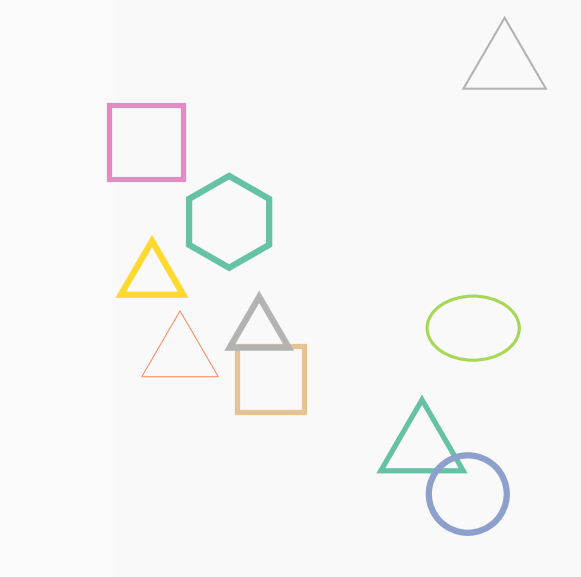[{"shape": "hexagon", "thickness": 3, "radius": 0.4, "center": [0.394, 0.615]}, {"shape": "triangle", "thickness": 2.5, "radius": 0.41, "center": [0.726, 0.225]}, {"shape": "triangle", "thickness": 0.5, "radius": 0.38, "center": [0.31, 0.385]}, {"shape": "circle", "thickness": 3, "radius": 0.34, "center": [0.805, 0.144]}, {"shape": "square", "thickness": 2.5, "radius": 0.32, "center": [0.251, 0.753]}, {"shape": "oval", "thickness": 1.5, "radius": 0.4, "center": [0.814, 0.431]}, {"shape": "triangle", "thickness": 3, "radius": 0.31, "center": [0.262, 0.52]}, {"shape": "square", "thickness": 2.5, "radius": 0.29, "center": [0.466, 0.343]}, {"shape": "triangle", "thickness": 1, "radius": 0.41, "center": [0.868, 0.887]}, {"shape": "triangle", "thickness": 3, "radius": 0.29, "center": [0.446, 0.427]}]